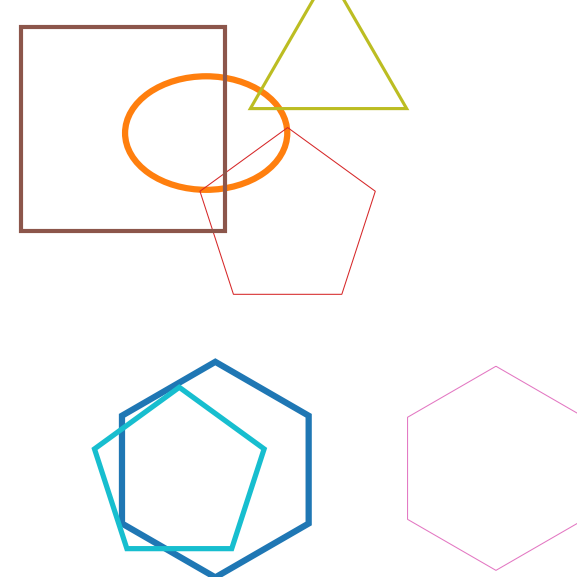[{"shape": "hexagon", "thickness": 3, "radius": 0.93, "center": [0.373, 0.186]}, {"shape": "oval", "thickness": 3, "radius": 0.7, "center": [0.357, 0.769]}, {"shape": "pentagon", "thickness": 0.5, "radius": 0.8, "center": [0.498, 0.619]}, {"shape": "square", "thickness": 2, "radius": 0.88, "center": [0.213, 0.776]}, {"shape": "hexagon", "thickness": 0.5, "radius": 0.88, "center": [0.859, 0.188]}, {"shape": "triangle", "thickness": 1.5, "radius": 0.78, "center": [0.569, 0.889]}, {"shape": "pentagon", "thickness": 2.5, "radius": 0.77, "center": [0.31, 0.174]}]